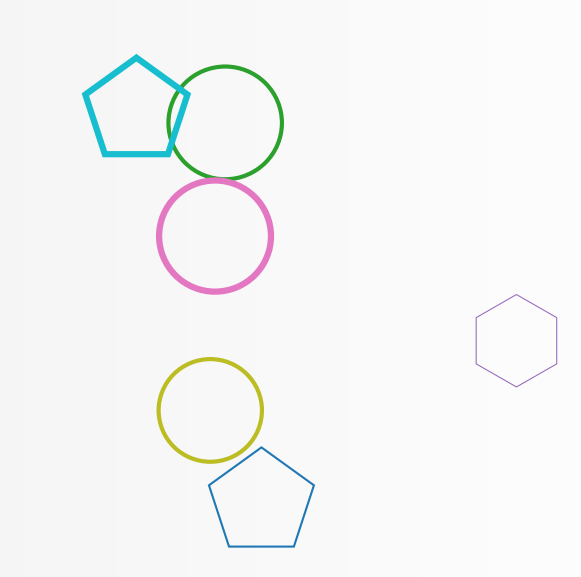[{"shape": "pentagon", "thickness": 1, "radius": 0.47, "center": [0.45, 0.129]}, {"shape": "circle", "thickness": 2, "radius": 0.49, "center": [0.387, 0.786]}, {"shape": "hexagon", "thickness": 0.5, "radius": 0.4, "center": [0.889, 0.409]}, {"shape": "circle", "thickness": 3, "radius": 0.48, "center": [0.37, 0.59]}, {"shape": "circle", "thickness": 2, "radius": 0.44, "center": [0.362, 0.288]}, {"shape": "pentagon", "thickness": 3, "radius": 0.46, "center": [0.235, 0.807]}]